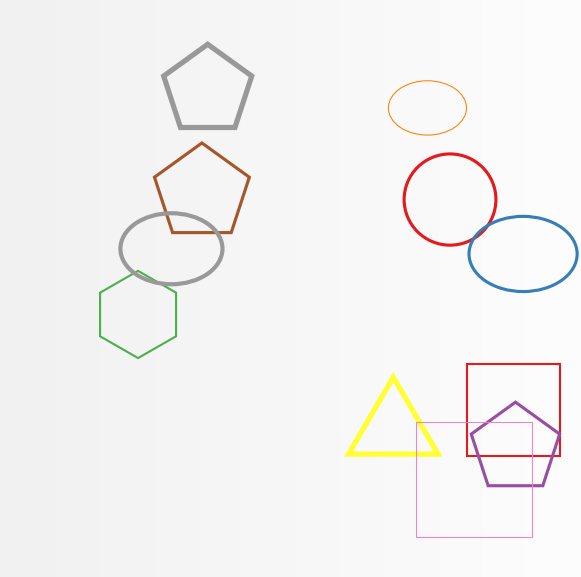[{"shape": "square", "thickness": 1, "radius": 0.4, "center": [0.883, 0.289]}, {"shape": "circle", "thickness": 1.5, "radius": 0.39, "center": [0.774, 0.654]}, {"shape": "oval", "thickness": 1.5, "radius": 0.47, "center": [0.9, 0.559]}, {"shape": "hexagon", "thickness": 1, "radius": 0.38, "center": [0.238, 0.455]}, {"shape": "pentagon", "thickness": 1.5, "radius": 0.4, "center": [0.887, 0.223]}, {"shape": "oval", "thickness": 0.5, "radius": 0.34, "center": [0.735, 0.812]}, {"shape": "triangle", "thickness": 2.5, "radius": 0.44, "center": [0.677, 0.257]}, {"shape": "pentagon", "thickness": 1.5, "radius": 0.43, "center": [0.347, 0.666]}, {"shape": "square", "thickness": 0.5, "radius": 0.5, "center": [0.815, 0.168]}, {"shape": "pentagon", "thickness": 2.5, "radius": 0.4, "center": [0.357, 0.843]}, {"shape": "oval", "thickness": 2, "radius": 0.44, "center": [0.295, 0.568]}]